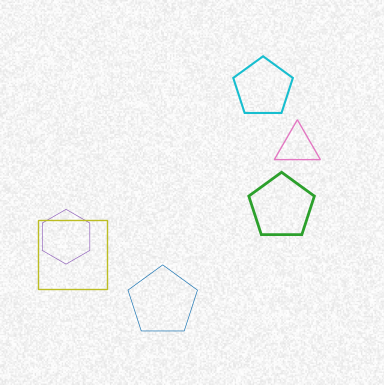[{"shape": "pentagon", "thickness": 0.5, "radius": 0.47, "center": [0.423, 0.217]}, {"shape": "pentagon", "thickness": 2, "radius": 0.45, "center": [0.731, 0.463]}, {"shape": "hexagon", "thickness": 0.5, "radius": 0.36, "center": [0.172, 0.385]}, {"shape": "triangle", "thickness": 1, "radius": 0.35, "center": [0.772, 0.62]}, {"shape": "square", "thickness": 1, "radius": 0.45, "center": [0.189, 0.34]}, {"shape": "pentagon", "thickness": 1.5, "radius": 0.41, "center": [0.683, 0.772]}]